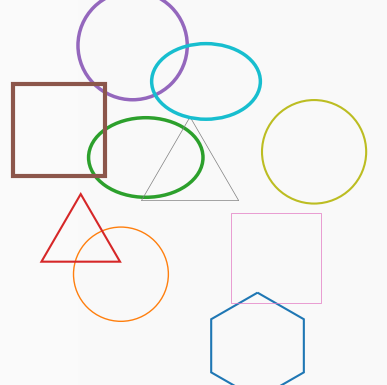[{"shape": "hexagon", "thickness": 1.5, "radius": 0.69, "center": [0.665, 0.102]}, {"shape": "circle", "thickness": 1, "radius": 0.61, "center": [0.312, 0.288]}, {"shape": "oval", "thickness": 2.5, "radius": 0.74, "center": [0.376, 0.591]}, {"shape": "triangle", "thickness": 1.5, "radius": 0.59, "center": [0.208, 0.379]}, {"shape": "circle", "thickness": 2.5, "radius": 0.71, "center": [0.342, 0.882]}, {"shape": "square", "thickness": 3, "radius": 0.6, "center": [0.153, 0.663]}, {"shape": "square", "thickness": 0.5, "radius": 0.58, "center": [0.712, 0.33]}, {"shape": "triangle", "thickness": 0.5, "radius": 0.72, "center": [0.49, 0.551]}, {"shape": "circle", "thickness": 1.5, "radius": 0.67, "center": [0.811, 0.606]}, {"shape": "oval", "thickness": 2.5, "radius": 0.7, "center": [0.532, 0.788]}]